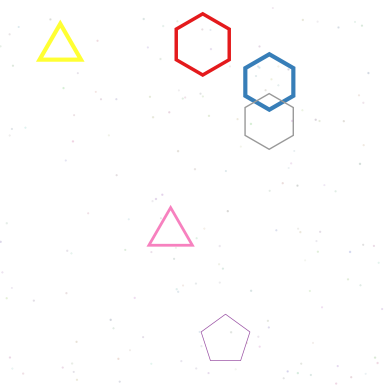[{"shape": "hexagon", "thickness": 2.5, "radius": 0.4, "center": [0.527, 0.885]}, {"shape": "hexagon", "thickness": 3, "radius": 0.36, "center": [0.7, 0.787]}, {"shape": "pentagon", "thickness": 0.5, "radius": 0.33, "center": [0.586, 0.117]}, {"shape": "triangle", "thickness": 3, "radius": 0.31, "center": [0.157, 0.876]}, {"shape": "triangle", "thickness": 2, "radius": 0.33, "center": [0.443, 0.396]}, {"shape": "hexagon", "thickness": 1, "radius": 0.36, "center": [0.699, 0.685]}]